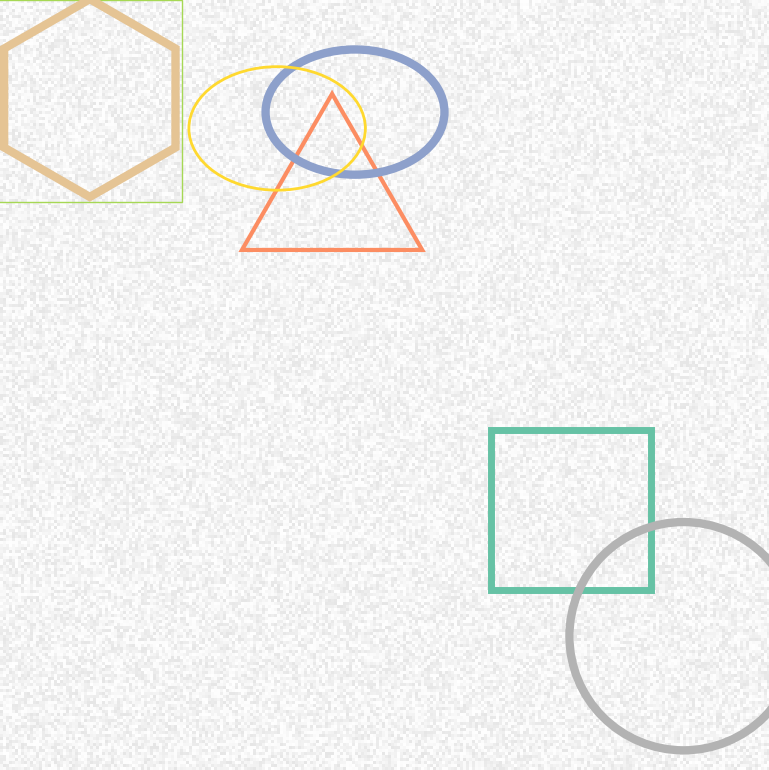[{"shape": "square", "thickness": 2.5, "radius": 0.52, "center": [0.742, 0.338]}, {"shape": "triangle", "thickness": 1.5, "radius": 0.68, "center": [0.431, 0.743]}, {"shape": "oval", "thickness": 3, "radius": 0.58, "center": [0.461, 0.854]}, {"shape": "square", "thickness": 0.5, "radius": 0.66, "center": [0.104, 0.869]}, {"shape": "oval", "thickness": 1, "radius": 0.57, "center": [0.36, 0.833]}, {"shape": "hexagon", "thickness": 3, "radius": 0.64, "center": [0.117, 0.873]}, {"shape": "circle", "thickness": 3, "radius": 0.74, "center": [0.888, 0.174]}]